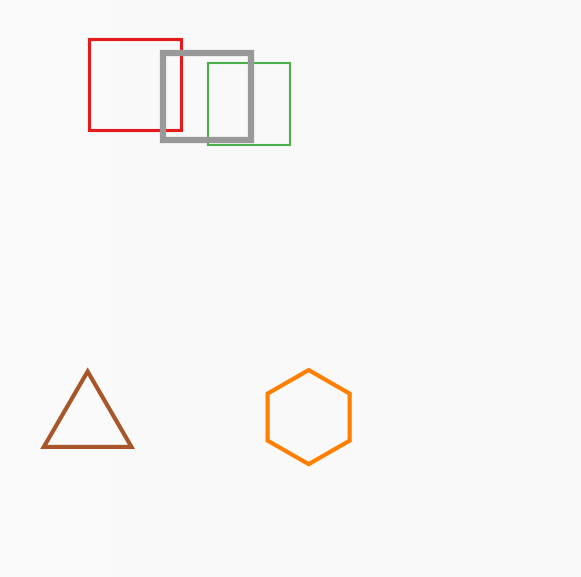[{"shape": "square", "thickness": 1.5, "radius": 0.4, "center": [0.232, 0.853]}, {"shape": "square", "thickness": 1, "radius": 0.35, "center": [0.429, 0.819]}, {"shape": "hexagon", "thickness": 2, "radius": 0.41, "center": [0.531, 0.277]}, {"shape": "triangle", "thickness": 2, "radius": 0.44, "center": [0.151, 0.269]}, {"shape": "square", "thickness": 3, "radius": 0.38, "center": [0.356, 0.832]}]